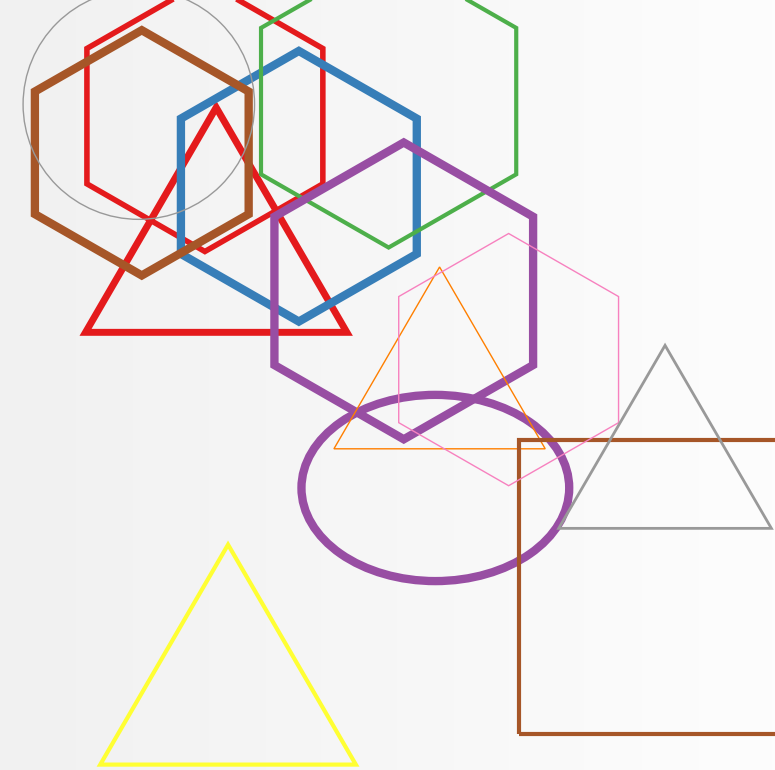[{"shape": "triangle", "thickness": 2.5, "radius": 0.97, "center": [0.279, 0.666]}, {"shape": "hexagon", "thickness": 2, "radius": 0.88, "center": [0.264, 0.849]}, {"shape": "hexagon", "thickness": 3, "radius": 0.88, "center": [0.386, 0.758]}, {"shape": "hexagon", "thickness": 1.5, "radius": 0.95, "center": [0.501, 0.869]}, {"shape": "oval", "thickness": 3, "radius": 0.86, "center": [0.562, 0.366]}, {"shape": "hexagon", "thickness": 3, "radius": 0.96, "center": [0.521, 0.622]}, {"shape": "triangle", "thickness": 0.5, "radius": 0.79, "center": [0.567, 0.496]}, {"shape": "triangle", "thickness": 1.5, "radius": 0.95, "center": [0.294, 0.102]}, {"shape": "hexagon", "thickness": 3, "radius": 0.8, "center": [0.183, 0.802]}, {"shape": "square", "thickness": 1.5, "radius": 0.95, "center": [0.86, 0.238]}, {"shape": "hexagon", "thickness": 0.5, "radius": 0.82, "center": [0.656, 0.533]}, {"shape": "triangle", "thickness": 1, "radius": 0.79, "center": [0.858, 0.393]}, {"shape": "circle", "thickness": 0.5, "radius": 0.75, "center": [0.179, 0.864]}]